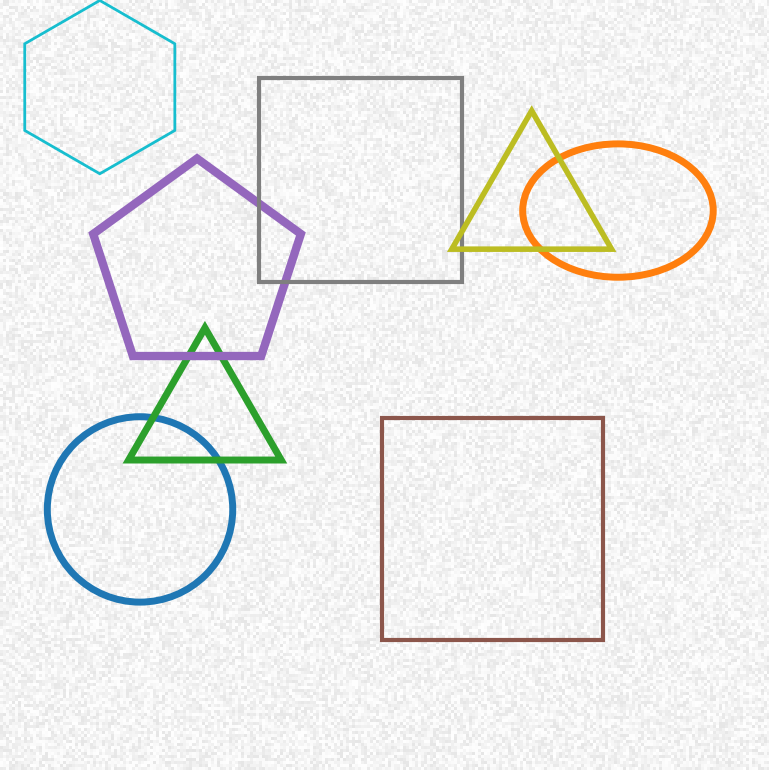[{"shape": "circle", "thickness": 2.5, "radius": 0.6, "center": [0.182, 0.338]}, {"shape": "oval", "thickness": 2.5, "radius": 0.62, "center": [0.803, 0.727]}, {"shape": "triangle", "thickness": 2.5, "radius": 0.57, "center": [0.266, 0.46]}, {"shape": "pentagon", "thickness": 3, "radius": 0.71, "center": [0.256, 0.652]}, {"shape": "square", "thickness": 1.5, "radius": 0.72, "center": [0.64, 0.313]}, {"shape": "square", "thickness": 1.5, "radius": 0.66, "center": [0.468, 0.766]}, {"shape": "triangle", "thickness": 2, "radius": 0.6, "center": [0.69, 0.736]}, {"shape": "hexagon", "thickness": 1, "radius": 0.56, "center": [0.13, 0.887]}]